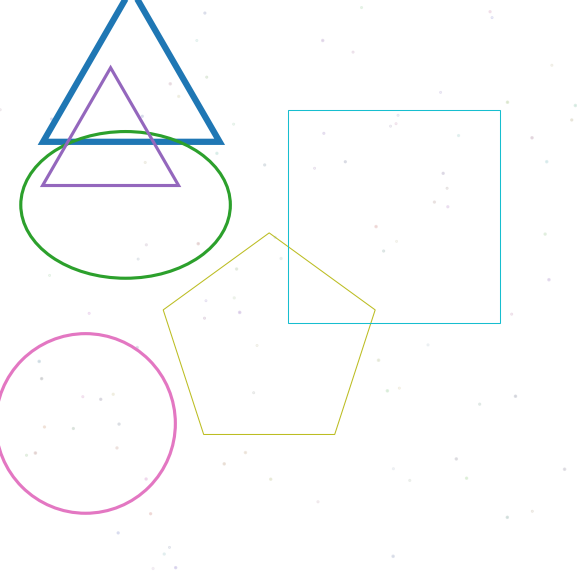[{"shape": "triangle", "thickness": 3, "radius": 0.88, "center": [0.227, 0.842]}, {"shape": "oval", "thickness": 1.5, "radius": 0.91, "center": [0.217, 0.644]}, {"shape": "triangle", "thickness": 1.5, "radius": 0.68, "center": [0.192, 0.746]}, {"shape": "circle", "thickness": 1.5, "radius": 0.78, "center": [0.148, 0.266]}, {"shape": "pentagon", "thickness": 0.5, "radius": 0.96, "center": [0.466, 0.403]}, {"shape": "square", "thickness": 0.5, "radius": 0.92, "center": [0.682, 0.624]}]